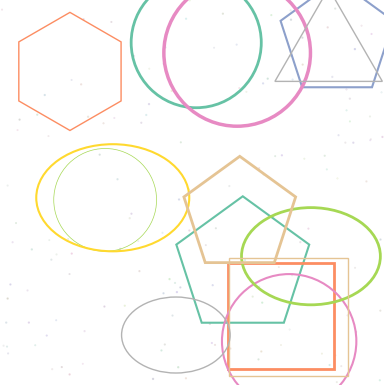[{"shape": "circle", "thickness": 2, "radius": 0.84, "center": [0.51, 0.889]}, {"shape": "pentagon", "thickness": 1.5, "radius": 0.91, "center": [0.631, 0.309]}, {"shape": "hexagon", "thickness": 1, "radius": 0.77, "center": [0.182, 0.814]}, {"shape": "square", "thickness": 2, "radius": 0.69, "center": [0.731, 0.18]}, {"shape": "pentagon", "thickness": 1.5, "radius": 0.77, "center": [0.876, 0.898]}, {"shape": "circle", "thickness": 2.5, "radius": 0.95, "center": [0.616, 0.863]}, {"shape": "circle", "thickness": 1.5, "radius": 0.87, "center": [0.751, 0.114]}, {"shape": "oval", "thickness": 2, "radius": 0.9, "center": [0.808, 0.335]}, {"shape": "circle", "thickness": 0.5, "radius": 0.67, "center": [0.273, 0.481]}, {"shape": "oval", "thickness": 1.5, "radius": 0.99, "center": [0.293, 0.486]}, {"shape": "pentagon", "thickness": 2, "radius": 0.76, "center": [0.623, 0.441]}, {"shape": "square", "thickness": 1, "radius": 0.77, "center": [0.75, 0.177]}, {"shape": "triangle", "thickness": 1, "radius": 0.81, "center": [0.854, 0.869]}, {"shape": "oval", "thickness": 1, "radius": 0.7, "center": [0.457, 0.13]}]